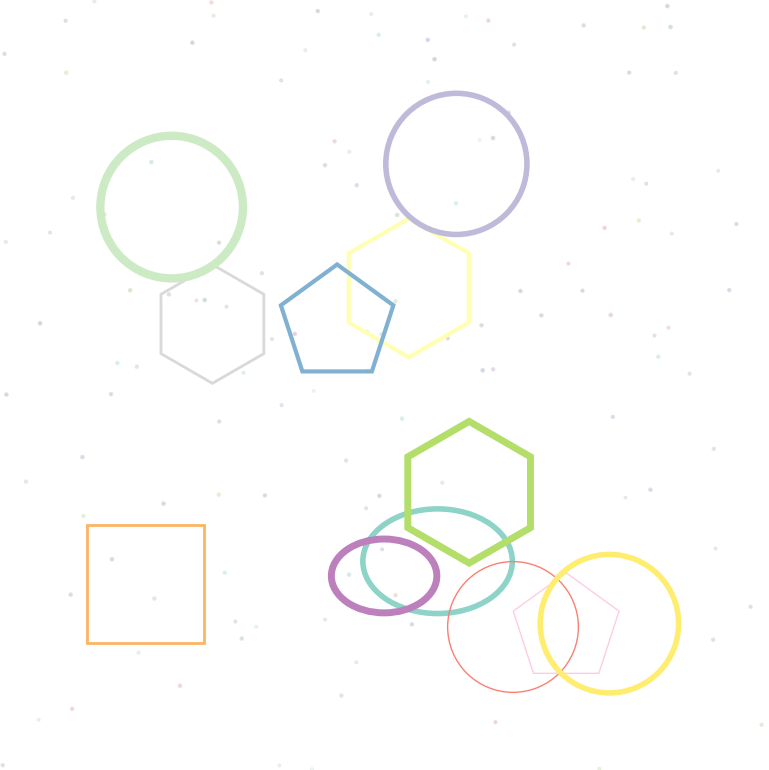[{"shape": "oval", "thickness": 2, "radius": 0.49, "center": [0.568, 0.271]}, {"shape": "hexagon", "thickness": 1.5, "radius": 0.45, "center": [0.531, 0.626]}, {"shape": "circle", "thickness": 2, "radius": 0.46, "center": [0.593, 0.787]}, {"shape": "circle", "thickness": 0.5, "radius": 0.42, "center": [0.666, 0.186]}, {"shape": "pentagon", "thickness": 1.5, "radius": 0.38, "center": [0.438, 0.58]}, {"shape": "square", "thickness": 1, "radius": 0.38, "center": [0.189, 0.241]}, {"shape": "hexagon", "thickness": 2.5, "radius": 0.46, "center": [0.609, 0.361]}, {"shape": "pentagon", "thickness": 0.5, "radius": 0.36, "center": [0.735, 0.184]}, {"shape": "hexagon", "thickness": 1, "radius": 0.39, "center": [0.276, 0.579]}, {"shape": "oval", "thickness": 2.5, "radius": 0.34, "center": [0.499, 0.252]}, {"shape": "circle", "thickness": 3, "radius": 0.46, "center": [0.223, 0.731]}, {"shape": "circle", "thickness": 2, "radius": 0.45, "center": [0.791, 0.19]}]